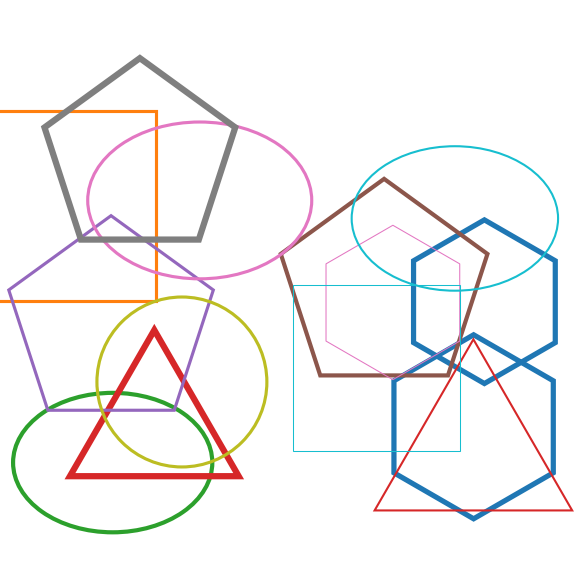[{"shape": "hexagon", "thickness": 2.5, "radius": 0.71, "center": [0.839, 0.477]}, {"shape": "hexagon", "thickness": 2.5, "radius": 0.8, "center": [0.82, 0.26]}, {"shape": "square", "thickness": 1.5, "radius": 0.82, "center": [0.106, 0.643]}, {"shape": "oval", "thickness": 2, "radius": 0.86, "center": [0.195, 0.198]}, {"shape": "triangle", "thickness": 1, "radius": 0.99, "center": [0.82, 0.214]}, {"shape": "triangle", "thickness": 3, "radius": 0.84, "center": [0.267, 0.259]}, {"shape": "pentagon", "thickness": 1.5, "radius": 0.93, "center": [0.192, 0.439]}, {"shape": "pentagon", "thickness": 2, "radius": 0.94, "center": [0.665, 0.501]}, {"shape": "hexagon", "thickness": 0.5, "radius": 0.67, "center": [0.68, 0.475]}, {"shape": "oval", "thickness": 1.5, "radius": 0.97, "center": [0.346, 0.652]}, {"shape": "pentagon", "thickness": 3, "radius": 0.87, "center": [0.242, 0.725]}, {"shape": "circle", "thickness": 1.5, "radius": 0.74, "center": [0.315, 0.338]}, {"shape": "oval", "thickness": 1, "radius": 0.89, "center": [0.788, 0.621]}, {"shape": "square", "thickness": 0.5, "radius": 0.72, "center": [0.652, 0.362]}]